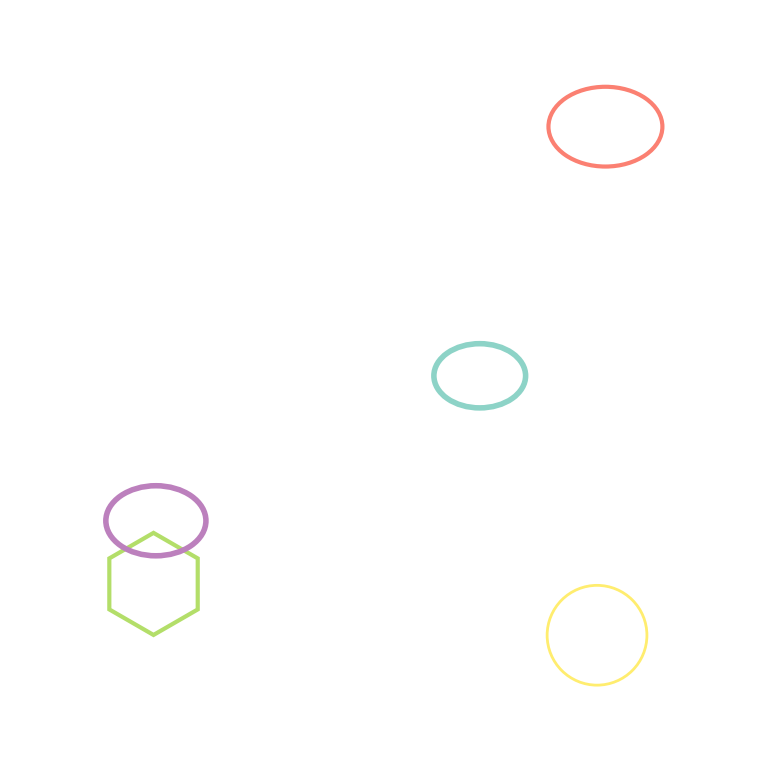[{"shape": "oval", "thickness": 2, "radius": 0.3, "center": [0.623, 0.512]}, {"shape": "oval", "thickness": 1.5, "radius": 0.37, "center": [0.786, 0.836]}, {"shape": "hexagon", "thickness": 1.5, "radius": 0.33, "center": [0.199, 0.242]}, {"shape": "oval", "thickness": 2, "radius": 0.32, "center": [0.202, 0.324]}, {"shape": "circle", "thickness": 1, "radius": 0.32, "center": [0.775, 0.175]}]